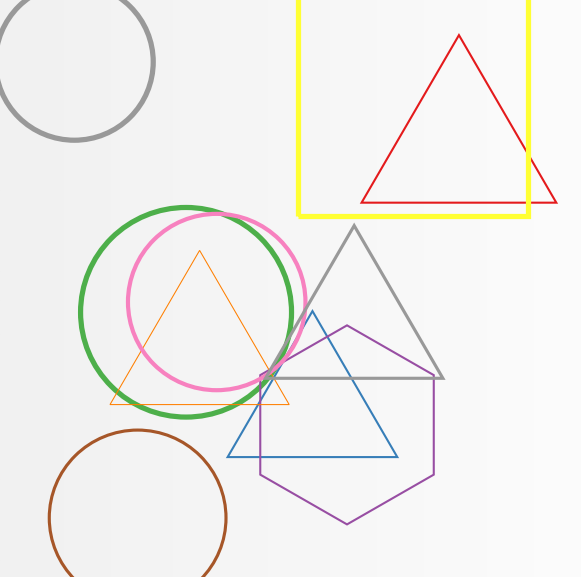[{"shape": "triangle", "thickness": 1, "radius": 0.97, "center": [0.79, 0.745]}, {"shape": "triangle", "thickness": 1, "radius": 0.84, "center": [0.538, 0.292]}, {"shape": "circle", "thickness": 2.5, "radius": 0.91, "center": [0.32, 0.458]}, {"shape": "hexagon", "thickness": 1, "radius": 0.86, "center": [0.597, 0.263]}, {"shape": "triangle", "thickness": 0.5, "radius": 0.89, "center": [0.343, 0.388]}, {"shape": "square", "thickness": 2.5, "radius": 0.99, "center": [0.711, 0.824]}, {"shape": "circle", "thickness": 1.5, "radius": 0.76, "center": [0.237, 0.102]}, {"shape": "circle", "thickness": 2, "radius": 0.76, "center": [0.373, 0.476]}, {"shape": "circle", "thickness": 2.5, "radius": 0.68, "center": [0.128, 0.892]}, {"shape": "triangle", "thickness": 1.5, "radius": 0.88, "center": [0.609, 0.432]}]